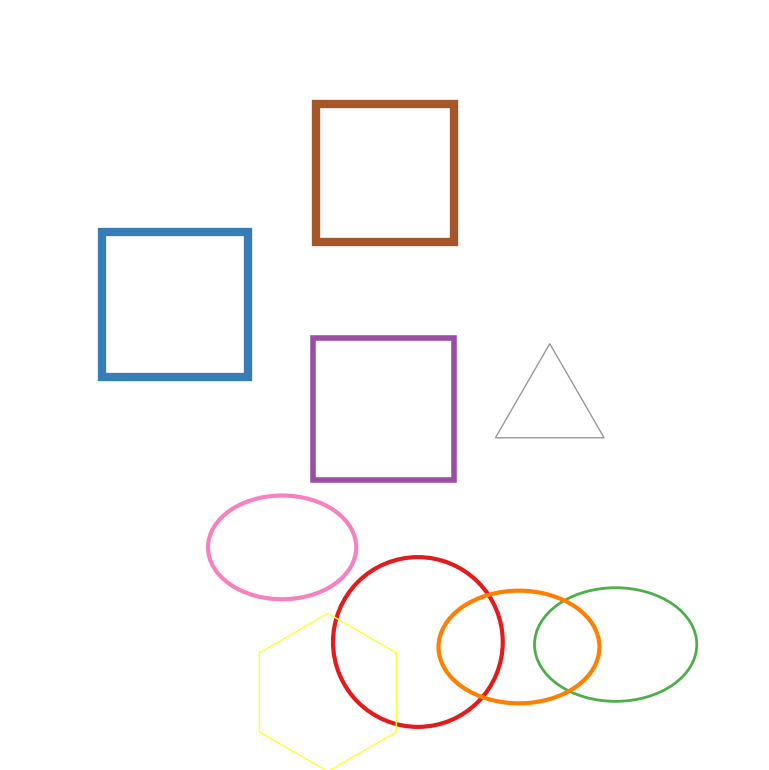[{"shape": "circle", "thickness": 1.5, "radius": 0.55, "center": [0.543, 0.166]}, {"shape": "square", "thickness": 3, "radius": 0.47, "center": [0.227, 0.605]}, {"shape": "oval", "thickness": 1, "radius": 0.53, "center": [0.8, 0.163]}, {"shape": "square", "thickness": 2, "radius": 0.46, "center": [0.498, 0.469]}, {"shape": "oval", "thickness": 1.5, "radius": 0.52, "center": [0.674, 0.16]}, {"shape": "hexagon", "thickness": 0.5, "radius": 0.51, "center": [0.426, 0.101]}, {"shape": "square", "thickness": 3, "radius": 0.45, "center": [0.5, 0.775]}, {"shape": "oval", "thickness": 1.5, "radius": 0.48, "center": [0.366, 0.289]}, {"shape": "triangle", "thickness": 0.5, "radius": 0.41, "center": [0.714, 0.472]}]